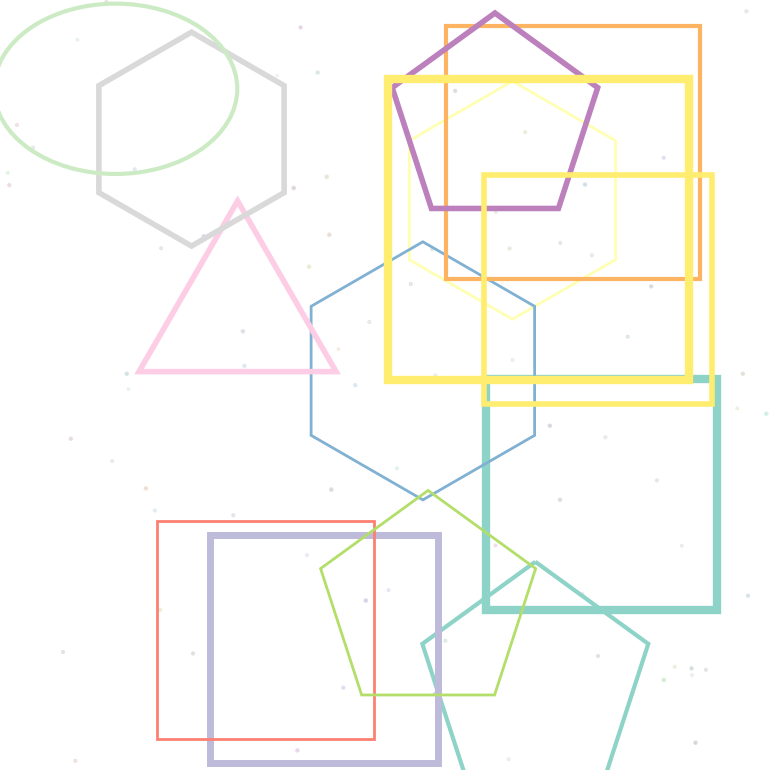[{"shape": "pentagon", "thickness": 1.5, "radius": 0.77, "center": [0.695, 0.116]}, {"shape": "square", "thickness": 3, "radius": 0.75, "center": [0.781, 0.358]}, {"shape": "hexagon", "thickness": 1, "radius": 0.77, "center": [0.665, 0.74]}, {"shape": "square", "thickness": 2.5, "radius": 0.74, "center": [0.421, 0.157]}, {"shape": "square", "thickness": 1, "radius": 0.71, "center": [0.345, 0.182]}, {"shape": "hexagon", "thickness": 1, "radius": 0.84, "center": [0.549, 0.518]}, {"shape": "square", "thickness": 1.5, "radius": 0.82, "center": [0.745, 0.802]}, {"shape": "pentagon", "thickness": 1, "radius": 0.73, "center": [0.556, 0.216]}, {"shape": "triangle", "thickness": 2, "radius": 0.74, "center": [0.309, 0.591]}, {"shape": "hexagon", "thickness": 2, "radius": 0.69, "center": [0.249, 0.819]}, {"shape": "pentagon", "thickness": 2, "radius": 0.7, "center": [0.643, 0.843]}, {"shape": "oval", "thickness": 1.5, "radius": 0.79, "center": [0.15, 0.885]}, {"shape": "square", "thickness": 2, "radius": 0.74, "center": [0.777, 0.624]}, {"shape": "square", "thickness": 3, "radius": 0.98, "center": [0.7, 0.702]}]